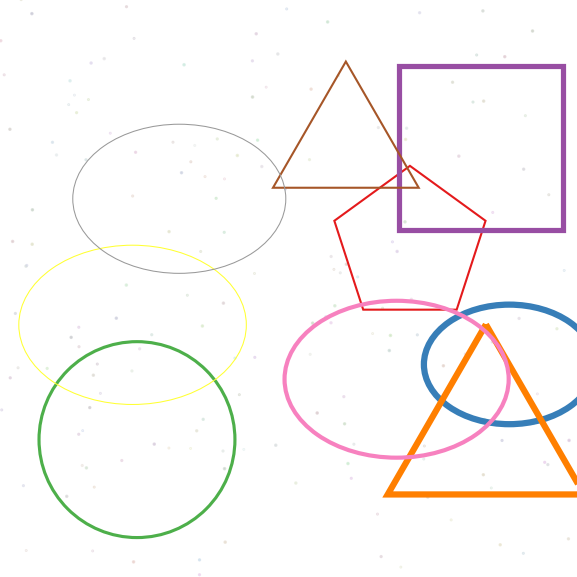[{"shape": "pentagon", "thickness": 1, "radius": 0.69, "center": [0.71, 0.574]}, {"shape": "oval", "thickness": 3, "radius": 0.74, "center": [0.882, 0.368]}, {"shape": "circle", "thickness": 1.5, "radius": 0.85, "center": [0.237, 0.238]}, {"shape": "square", "thickness": 2.5, "radius": 0.71, "center": [0.834, 0.743]}, {"shape": "triangle", "thickness": 3, "radius": 0.98, "center": [0.841, 0.241]}, {"shape": "oval", "thickness": 0.5, "radius": 0.98, "center": [0.23, 0.437]}, {"shape": "triangle", "thickness": 1, "radius": 0.73, "center": [0.599, 0.747]}, {"shape": "oval", "thickness": 2, "radius": 0.97, "center": [0.687, 0.342]}, {"shape": "oval", "thickness": 0.5, "radius": 0.92, "center": [0.31, 0.655]}]